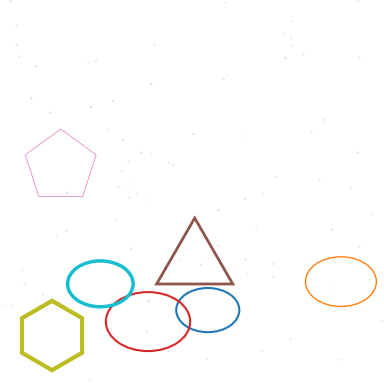[{"shape": "oval", "thickness": 1.5, "radius": 0.41, "center": [0.54, 0.195]}, {"shape": "oval", "thickness": 1, "radius": 0.46, "center": [0.886, 0.269]}, {"shape": "oval", "thickness": 1.5, "radius": 0.55, "center": [0.384, 0.165]}, {"shape": "triangle", "thickness": 2, "radius": 0.57, "center": [0.506, 0.319]}, {"shape": "pentagon", "thickness": 0.5, "radius": 0.48, "center": [0.158, 0.568]}, {"shape": "hexagon", "thickness": 3, "radius": 0.45, "center": [0.135, 0.129]}, {"shape": "oval", "thickness": 2.5, "radius": 0.43, "center": [0.261, 0.263]}]